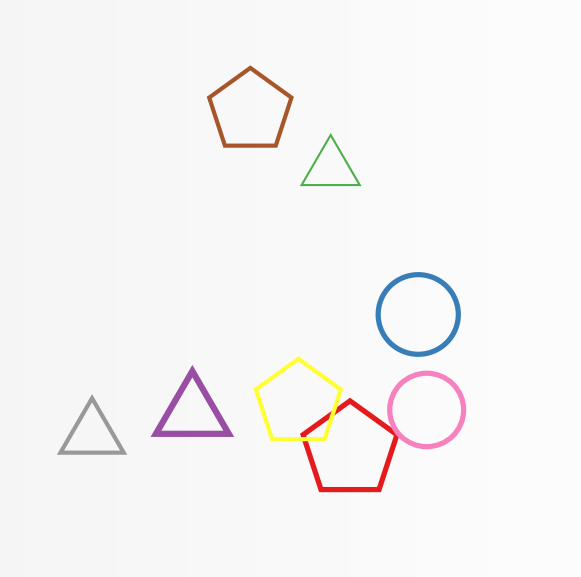[{"shape": "pentagon", "thickness": 2.5, "radius": 0.42, "center": [0.602, 0.22]}, {"shape": "circle", "thickness": 2.5, "radius": 0.34, "center": [0.72, 0.455]}, {"shape": "triangle", "thickness": 1, "radius": 0.29, "center": [0.569, 0.708]}, {"shape": "triangle", "thickness": 3, "radius": 0.36, "center": [0.331, 0.284]}, {"shape": "pentagon", "thickness": 2, "radius": 0.38, "center": [0.513, 0.301]}, {"shape": "pentagon", "thickness": 2, "radius": 0.37, "center": [0.431, 0.807]}, {"shape": "circle", "thickness": 2.5, "radius": 0.32, "center": [0.734, 0.289]}, {"shape": "triangle", "thickness": 2, "radius": 0.31, "center": [0.158, 0.247]}]